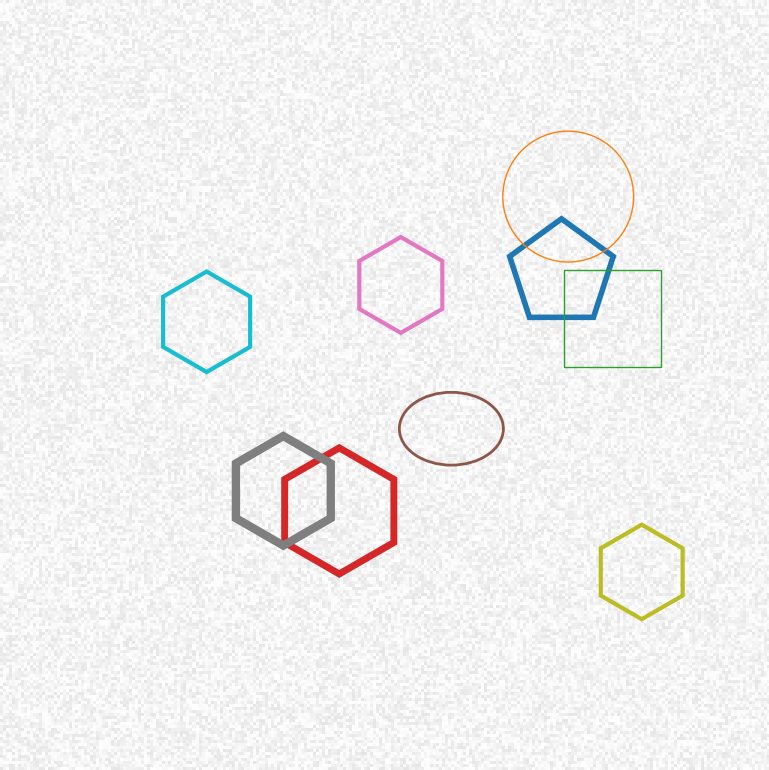[{"shape": "pentagon", "thickness": 2, "radius": 0.35, "center": [0.729, 0.645]}, {"shape": "circle", "thickness": 0.5, "radius": 0.42, "center": [0.738, 0.745]}, {"shape": "square", "thickness": 0.5, "radius": 0.31, "center": [0.795, 0.586]}, {"shape": "hexagon", "thickness": 2.5, "radius": 0.41, "center": [0.441, 0.336]}, {"shape": "oval", "thickness": 1, "radius": 0.34, "center": [0.586, 0.443]}, {"shape": "hexagon", "thickness": 1.5, "radius": 0.31, "center": [0.521, 0.63]}, {"shape": "hexagon", "thickness": 3, "radius": 0.36, "center": [0.368, 0.363]}, {"shape": "hexagon", "thickness": 1.5, "radius": 0.31, "center": [0.833, 0.257]}, {"shape": "hexagon", "thickness": 1.5, "radius": 0.33, "center": [0.268, 0.582]}]